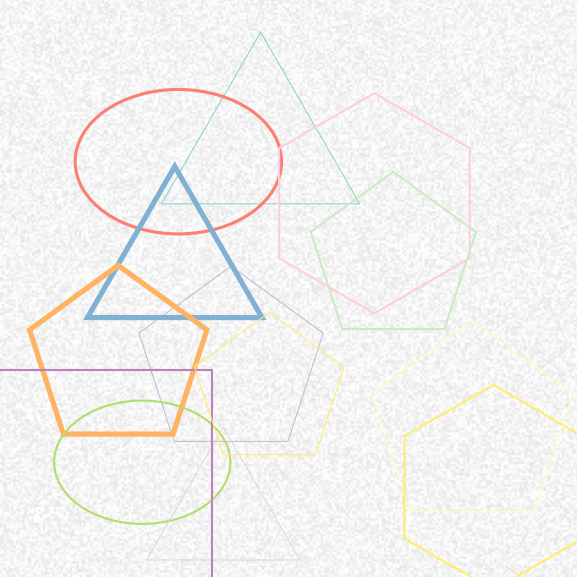[{"shape": "triangle", "thickness": 0.5, "radius": 0.99, "center": [0.451, 0.745]}, {"shape": "pentagon", "thickness": 0.5, "radius": 0.91, "center": [0.818, 0.261]}, {"shape": "pentagon", "thickness": 0.5, "radius": 0.84, "center": [0.4, 0.37]}, {"shape": "oval", "thickness": 1.5, "radius": 0.89, "center": [0.309, 0.719]}, {"shape": "triangle", "thickness": 2.5, "radius": 0.87, "center": [0.303, 0.536]}, {"shape": "pentagon", "thickness": 2.5, "radius": 0.81, "center": [0.205, 0.378]}, {"shape": "oval", "thickness": 1, "radius": 0.76, "center": [0.246, 0.199]}, {"shape": "hexagon", "thickness": 1, "radius": 0.95, "center": [0.648, 0.647]}, {"shape": "triangle", "thickness": 0.5, "radius": 0.77, "center": [0.387, 0.106]}, {"shape": "square", "thickness": 1, "radius": 0.96, "center": [0.174, 0.167]}, {"shape": "pentagon", "thickness": 1, "radius": 0.75, "center": [0.681, 0.551]}, {"shape": "pentagon", "thickness": 0.5, "radius": 0.68, "center": [0.466, 0.322]}, {"shape": "hexagon", "thickness": 1, "radius": 0.89, "center": [0.854, 0.155]}]